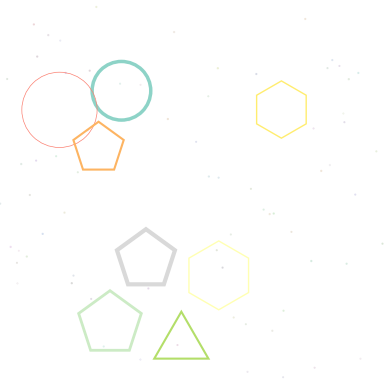[{"shape": "circle", "thickness": 2.5, "radius": 0.38, "center": [0.315, 0.764]}, {"shape": "hexagon", "thickness": 1, "radius": 0.45, "center": [0.568, 0.285]}, {"shape": "circle", "thickness": 0.5, "radius": 0.49, "center": [0.154, 0.715]}, {"shape": "pentagon", "thickness": 1.5, "radius": 0.34, "center": [0.256, 0.615]}, {"shape": "triangle", "thickness": 1.5, "radius": 0.41, "center": [0.471, 0.109]}, {"shape": "pentagon", "thickness": 3, "radius": 0.4, "center": [0.379, 0.326]}, {"shape": "pentagon", "thickness": 2, "radius": 0.43, "center": [0.286, 0.159]}, {"shape": "hexagon", "thickness": 1, "radius": 0.37, "center": [0.731, 0.715]}]